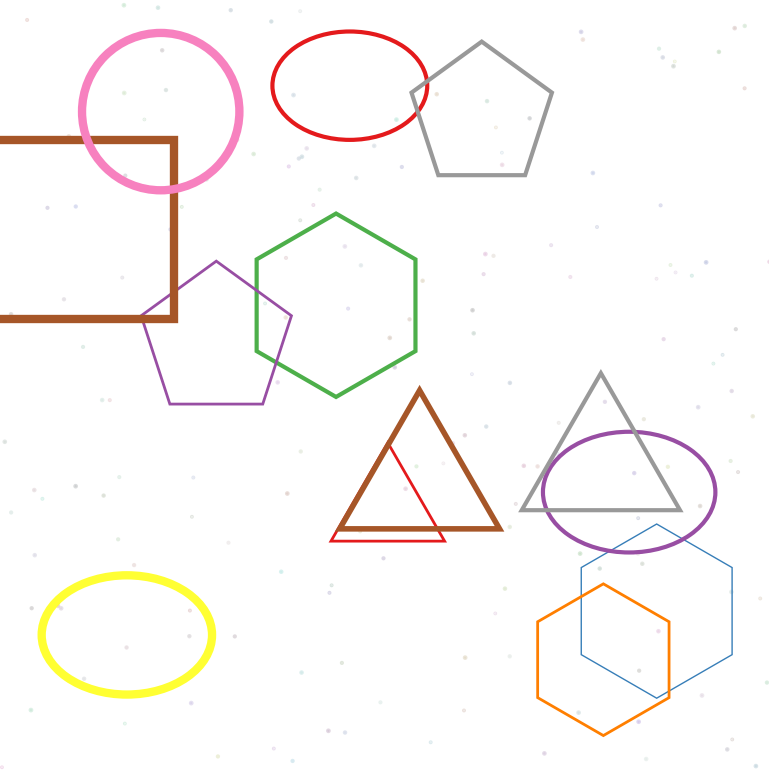[{"shape": "triangle", "thickness": 1, "radius": 0.43, "center": [0.504, 0.34]}, {"shape": "oval", "thickness": 1.5, "radius": 0.5, "center": [0.454, 0.889]}, {"shape": "hexagon", "thickness": 0.5, "radius": 0.57, "center": [0.853, 0.206]}, {"shape": "hexagon", "thickness": 1.5, "radius": 0.6, "center": [0.436, 0.604]}, {"shape": "oval", "thickness": 1.5, "radius": 0.56, "center": [0.817, 0.361]}, {"shape": "pentagon", "thickness": 1, "radius": 0.51, "center": [0.281, 0.558]}, {"shape": "hexagon", "thickness": 1, "radius": 0.49, "center": [0.784, 0.143]}, {"shape": "oval", "thickness": 3, "radius": 0.55, "center": [0.165, 0.175]}, {"shape": "triangle", "thickness": 2, "radius": 0.6, "center": [0.545, 0.373]}, {"shape": "square", "thickness": 3, "radius": 0.58, "center": [0.11, 0.702]}, {"shape": "circle", "thickness": 3, "radius": 0.51, "center": [0.209, 0.855]}, {"shape": "triangle", "thickness": 1.5, "radius": 0.59, "center": [0.78, 0.397]}, {"shape": "pentagon", "thickness": 1.5, "radius": 0.48, "center": [0.626, 0.85]}]